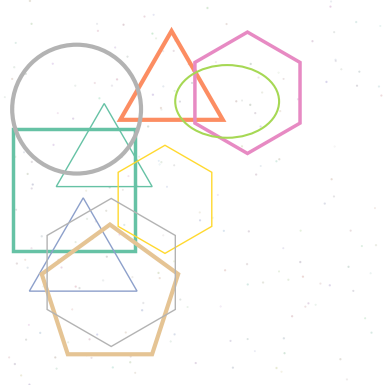[{"shape": "triangle", "thickness": 1, "radius": 0.72, "center": [0.271, 0.587]}, {"shape": "square", "thickness": 2.5, "radius": 0.79, "center": [0.193, 0.507]}, {"shape": "triangle", "thickness": 3, "radius": 0.77, "center": [0.446, 0.766]}, {"shape": "triangle", "thickness": 1, "radius": 0.81, "center": [0.216, 0.325]}, {"shape": "hexagon", "thickness": 2.5, "radius": 0.79, "center": [0.643, 0.759]}, {"shape": "oval", "thickness": 1.5, "radius": 0.67, "center": [0.59, 0.737]}, {"shape": "hexagon", "thickness": 1, "radius": 0.7, "center": [0.429, 0.482]}, {"shape": "pentagon", "thickness": 3, "radius": 0.93, "center": [0.286, 0.23]}, {"shape": "circle", "thickness": 3, "radius": 0.84, "center": [0.199, 0.717]}, {"shape": "hexagon", "thickness": 1, "radius": 0.96, "center": [0.289, 0.292]}]